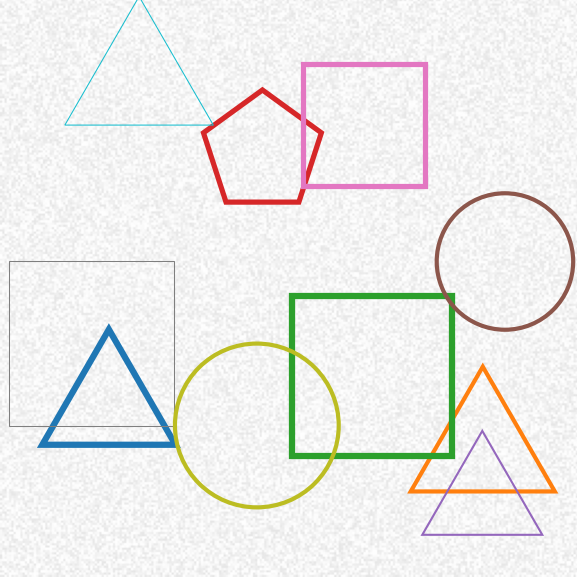[{"shape": "triangle", "thickness": 3, "radius": 0.67, "center": [0.189, 0.296]}, {"shape": "triangle", "thickness": 2, "radius": 0.72, "center": [0.836, 0.22]}, {"shape": "square", "thickness": 3, "radius": 0.69, "center": [0.644, 0.348]}, {"shape": "pentagon", "thickness": 2.5, "radius": 0.54, "center": [0.454, 0.736]}, {"shape": "triangle", "thickness": 1, "radius": 0.6, "center": [0.835, 0.133]}, {"shape": "circle", "thickness": 2, "radius": 0.59, "center": [0.874, 0.546]}, {"shape": "square", "thickness": 2.5, "radius": 0.53, "center": [0.631, 0.783]}, {"shape": "square", "thickness": 0.5, "radius": 0.71, "center": [0.158, 0.404]}, {"shape": "circle", "thickness": 2, "radius": 0.71, "center": [0.445, 0.262]}, {"shape": "triangle", "thickness": 0.5, "radius": 0.74, "center": [0.241, 0.857]}]